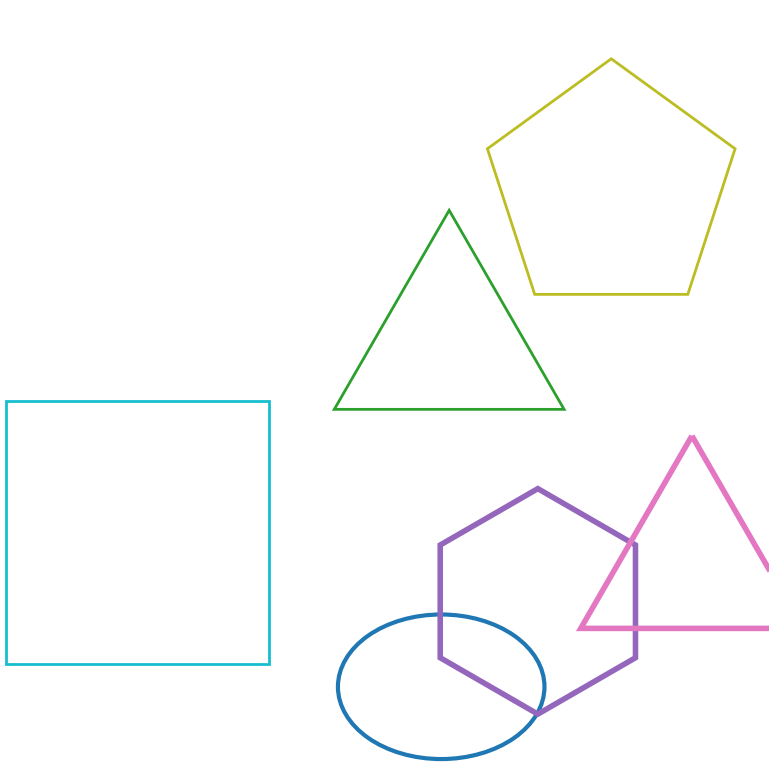[{"shape": "oval", "thickness": 1.5, "radius": 0.67, "center": [0.573, 0.108]}, {"shape": "triangle", "thickness": 1, "radius": 0.86, "center": [0.583, 0.555]}, {"shape": "hexagon", "thickness": 2, "radius": 0.73, "center": [0.698, 0.219]}, {"shape": "triangle", "thickness": 2, "radius": 0.83, "center": [0.899, 0.267]}, {"shape": "pentagon", "thickness": 1, "radius": 0.85, "center": [0.794, 0.755]}, {"shape": "square", "thickness": 1, "radius": 0.85, "center": [0.178, 0.309]}]